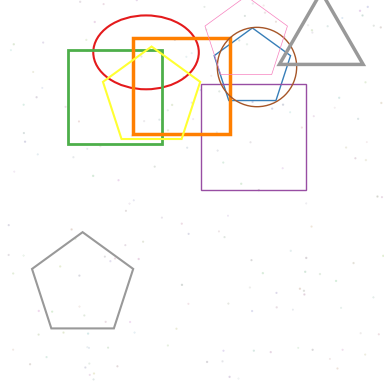[{"shape": "oval", "thickness": 1.5, "radius": 0.69, "center": [0.379, 0.864]}, {"shape": "pentagon", "thickness": 1, "radius": 0.52, "center": [0.656, 0.823]}, {"shape": "square", "thickness": 2, "radius": 0.61, "center": [0.298, 0.748]}, {"shape": "square", "thickness": 1, "radius": 0.68, "center": [0.658, 0.644]}, {"shape": "square", "thickness": 2.5, "radius": 0.63, "center": [0.472, 0.777]}, {"shape": "pentagon", "thickness": 1.5, "radius": 0.66, "center": [0.394, 0.746]}, {"shape": "circle", "thickness": 1, "radius": 0.52, "center": [0.667, 0.826]}, {"shape": "pentagon", "thickness": 0.5, "radius": 0.56, "center": [0.64, 0.898]}, {"shape": "triangle", "thickness": 2.5, "radius": 0.63, "center": [0.834, 0.895]}, {"shape": "pentagon", "thickness": 1.5, "radius": 0.69, "center": [0.215, 0.259]}]